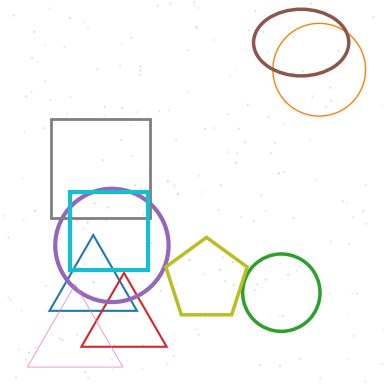[{"shape": "triangle", "thickness": 1.5, "radius": 0.66, "center": [0.242, 0.258]}, {"shape": "circle", "thickness": 1, "radius": 0.6, "center": [0.829, 0.819]}, {"shape": "circle", "thickness": 2.5, "radius": 0.5, "center": [0.731, 0.24]}, {"shape": "triangle", "thickness": 1.5, "radius": 0.64, "center": [0.322, 0.163]}, {"shape": "circle", "thickness": 3, "radius": 0.74, "center": [0.291, 0.363]}, {"shape": "oval", "thickness": 2.5, "radius": 0.62, "center": [0.782, 0.889]}, {"shape": "triangle", "thickness": 0.5, "radius": 0.72, "center": [0.195, 0.118]}, {"shape": "square", "thickness": 2, "radius": 0.64, "center": [0.261, 0.562]}, {"shape": "pentagon", "thickness": 2.5, "radius": 0.56, "center": [0.536, 0.272]}, {"shape": "square", "thickness": 3, "radius": 0.51, "center": [0.282, 0.399]}]